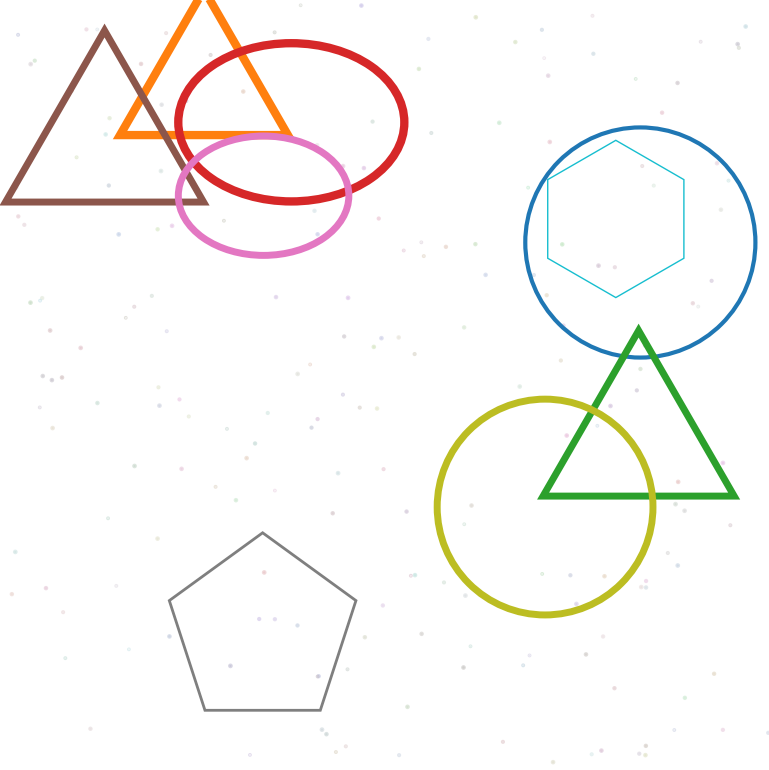[{"shape": "circle", "thickness": 1.5, "radius": 0.75, "center": [0.832, 0.685]}, {"shape": "triangle", "thickness": 3, "radius": 0.63, "center": [0.265, 0.888]}, {"shape": "triangle", "thickness": 2.5, "radius": 0.72, "center": [0.829, 0.427]}, {"shape": "oval", "thickness": 3, "radius": 0.73, "center": [0.378, 0.841]}, {"shape": "triangle", "thickness": 2.5, "radius": 0.74, "center": [0.136, 0.812]}, {"shape": "oval", "thickness": 2.5, "radius": 0.55, "center": [0.342, 0.746]}, {"shape": "pentagon", "thickness": 1, "radius": 0.64, "center": [0.341, 0.181]}, {"shape": "circle", "thickness": 2.5, "radius": 0.7, "center": [0.708, 0.342]}, {"shape": "hexagon", "thickness": 0.5, "radius": 0.51, "center": [0.8, 0.716]}]